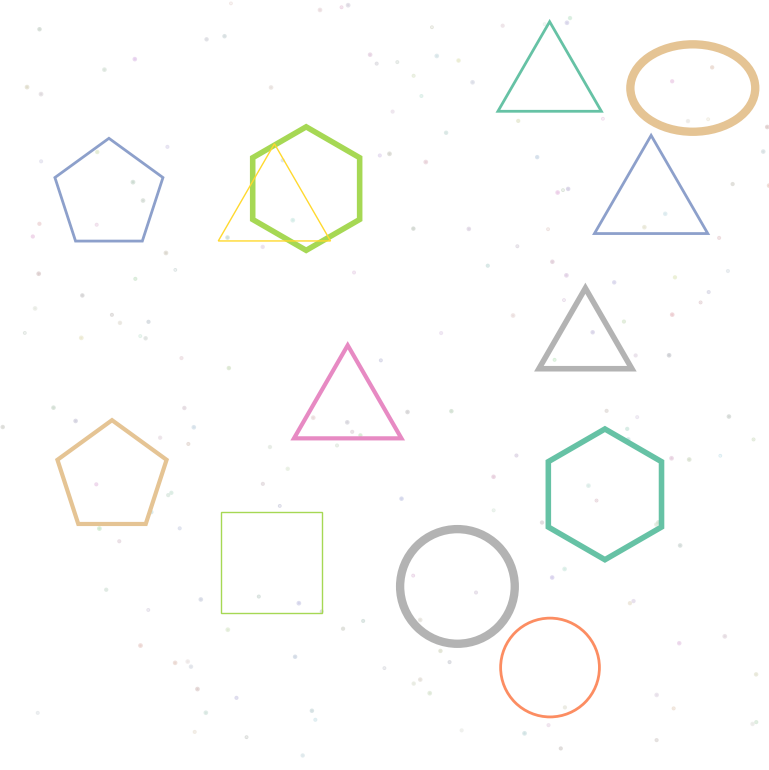[{"shape": "triangle", "thickness": 1, "radius": 0.39, "center": [0.714, 0.894]}, {"shape": "hexagon", "thickness": 2, "radius": 0.42, "center": [0.786, 0.358]}, {"shape": "circle", "thickness": 1, "radius": 0.32, "center": [0.714, 0.133]}, {"shape": "pentagon", "thickness": 1, "radius": 0.37, "center": [0.141, 0.747]}, {"shape": "triangle", "thickness": 1, "radius": 0.42, "center": [0.846, 0.739]}, {"shape": "triangle", "thickness": 1.5, "radius": 0.4, "center": [0.452, 0.471]}, {"shape": "hexagon", "thickness": 2, "radius": 0.4, "center": [0.398, 0.755]}, {"shape": "square", "thickness": 0.5, "radius": 0.33, "center": [0.353, 0.27]}, {"shape": "triangle", "thickness": 0.5, "radius": 0.42, "center": [0.356, 0.729]}, {"shape": "oval", "thickness": 3, "radius": 0.41, "center": [0.9, 0.886]}, {"shape": "pentagon", "thickness": 1.5, "radius": 0.37, "center": [0.145, 0.38]}, {"shape": "circle", "thickness": 3, "radius": 0.37, "center": [0.594, 0.238]}, {"shape": "triangle", "thickness": 2, "radius": 0.35, "center": [0.76, 0.556]}]